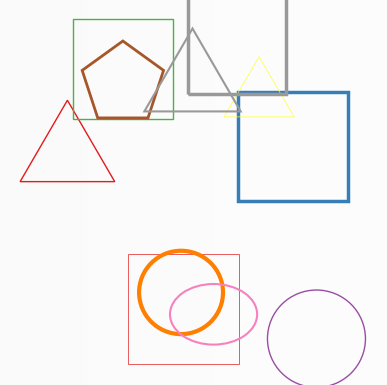[{"shape": "square", "thickness": 0.5, "radius": 0.72, "center": [0.473, 0.197]}, {"shape": "triangle", "thickness": 1, "radius": 0.7, "center": [0.174, 0.599]}, {"shape": "square", "thickness": 2.5, "radius": 0.71, "center": [0.756, 0.619]}, {"shape": "square", "thickness": 1, "radius": 0.64, "center": [0.318, 0.821]}, {"shape": "circle", "thickness": 1, "radius": 0.63, "center": [0.817, 0.12]}, {"shape": "circle", "thickness": 3, "radius": 0.54, "center": [0.467, 0.24]}, {"shape": "triangle", "thickness": 0.5, "radius": 0.52, "center": [0.669, 0.749]}, {"shape": "pentagon", "thickness": 2, "radius": 0.55, "center": [0.317, 0.783]}, {"shape": "oval", "thickness": 1.5, "radius": 0.56, "center": [0.551, 0.184]}, {"shape": "square", "thickness": 2.5, "radius": 0.63, "center": [0.612, 0.882]}, {"shape": "triangle", "thickness": 1.5, "radius": 0.72, "center": [0.497, 0.782]}]